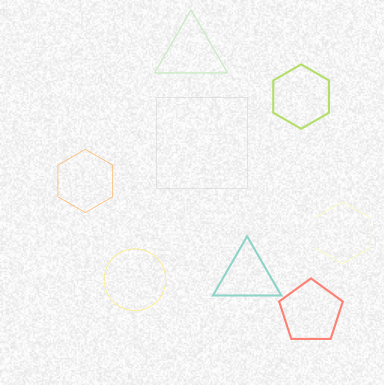[{"shape": "triangle", "thickness": 1.5, "radius": 0.51, "center": [0.642, 0.284]}, {"shape": "hexagon", "thickness": 0.5, "radius": 0.4, "center": [0.89, 0.395]}, {"shape": "pentagon", "thickness": 1.5, "radius": 0.43, "center": [0.808, 0.19]}, {"shape": "hexagon", "thickness": 0.5, "radius": 0.41, "center": [0.222, 0.53]}, {"shape": "hexagon", "thickness": 1.5, "radius": 0.42, "center": [0.782, 0.749]}, {"shape": "square", "thickness": 0.5, "radius": 0.59, "center": [0.524, 0.629]}, {"shape": "triangle", "thickness": 1, "radius": 0.55, "center": [0.496, 0.865]}, {"shape": "circle", "thickness": 0.5, "radius": 0.4, "center": [0.351, 0.273]}]